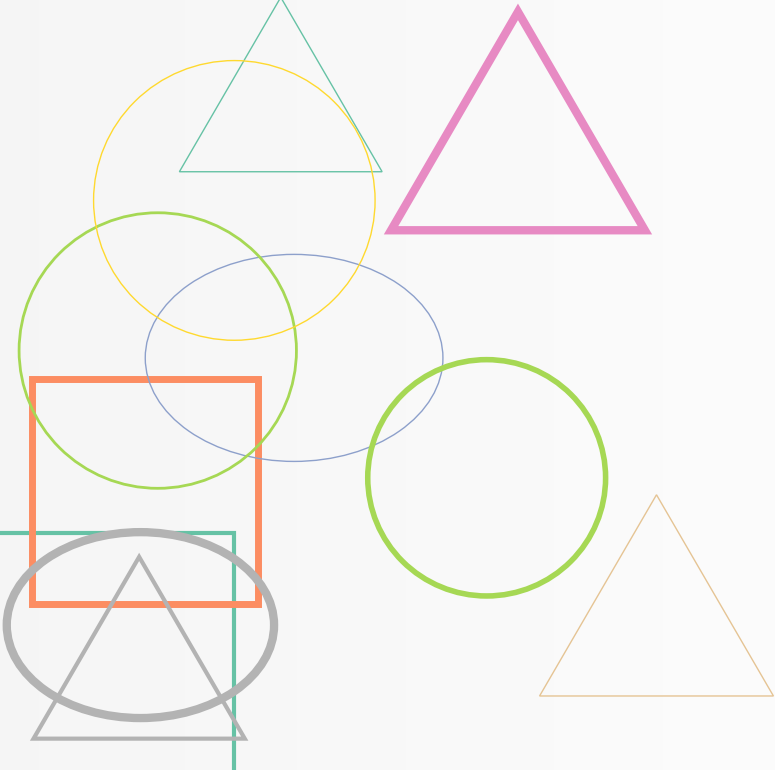[{"shape": "triangle", "thickness": 0.5, "radius": 0.76, "center": [0.362, 0.852]}, {"shape": "square", "thickness": 1.5, "radius": 0.92, "center": [0.119, 0.125]}, {"shape": "square", "thickness": 2.5, "radius": 0.73, "center": [0.187, 0.362]}, {"shape": "oval", "thickness": 0.5, "radius": 0.96, "center": [0.379, 0.535]}, {"shape": "triangle", "thickness": 3, "radius": 0.95, "center": [0.668, 0.795]}, {"shape": "circle", "thickness": 2, "radius": 0.77, "center": [0.628, 0.379]}, {"shape": "circle", "thickness": 1, "radius": 0.89, "center": [0.204, 0.545]}, {"shape": "circle", "thickness": 0.5, "radius": 0.91, "center": [0.302, 0.74]}, {"shape": "triangle", "thickness": 0.5, "radius": 0.87, "center": [0.847, 0.183]}, {"shape": "oval", "thickness": 3, "radius": 0.86, "center": [0.181, 0.188]}, {"shape": "triangle", "thickness": 1.5, "radius": 0.79, "center": [0.18, 0.119]}]